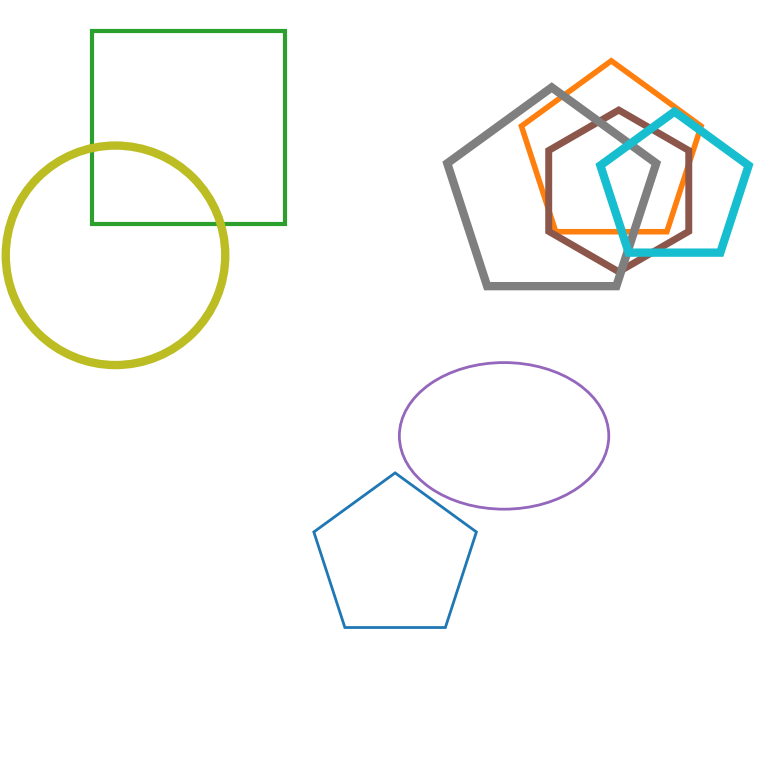[{"shape": "pentagon", "thickness": 1, "radius": 0.55, "center": [0.513, 0.275]}, {"shape": "pentagon", "thickness": 2, "radius": 0.61, "center": [0.794, 0.798]}, {"shape": "square", "thickness": 1.5, "radius": 0.63, "center": [0.245, 0.834]}, {"shape": "oval", "thickness": 1, "radius": 0.68, "center": [0.655, 0.434]}, {"shape": "hexagon", "thickness": 2.5, "radius": 0.53, "center": [0.804, 0.752]}, {"shape": "pentagon", "thickness": 3, "radius": 0.71, "center": [0.717, 0.744]}, {"shape": "circle", "thickness": 3, "radius": 0.71, "center": [0.15, 0.668]}, {"shape": "pentagon", "thickness": 3, "radius": 0.51, "center": [0.876, 0.754]}]